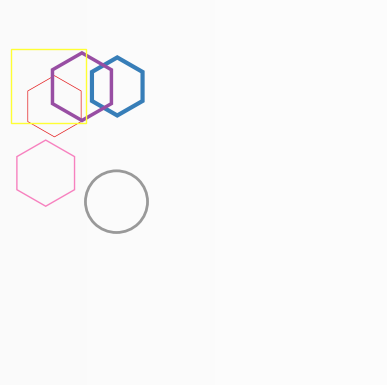[{"shape": "hexagon", "thickness": 0.5, "radius": 0.4, "center": [0.141, 0.724]}, {"shape": "hexagon", "thickness": 3, "radius": 0.38, "center": [0.303, 0.775]}, {"shape": "hexagon", "thickness": 2.5, "radius": 0.44, "center": [0.211, 0.775]}, {"shape": "square", "thickness": 1, "radius": 0.48, "center": [0.125, 0.777]}, {"shape": "hexagon", "thickness": 1, "radius": 0.43, "center": [0.118, 0.55]}, {"shape": "circle", "thickness": 2, "radius": 0.4, "center": [0.301, 0.476]}]